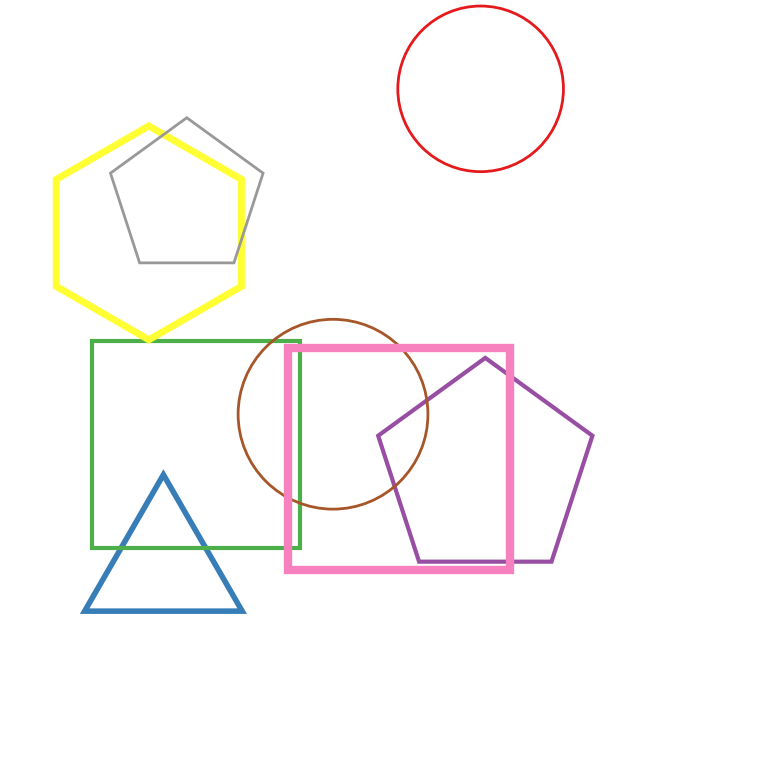[{"shape": "circle", "thickness": 1, "radius": 0.54, "center": [0.624, 0.885]}, {"shape": "triangle", "thickness": 2, "radius": 0.59, "center": [0.212, 0.265]}, {"shape": "square", "thickness": 1.5, "radius": 0.67, "center": [0.255, 0.423]}, {"shape": "pentagon", "thickness": 1.5, "radius": 0.73, "center": [0.63, 0.389]}, {"shape": "hexagon", "thickness": 2.5, "radius": 0.69, "center": [0.193, 0.698]}, {"shape": "circle", "thickness": 1, "radius": 0.62, "center": [0.433, 0.462]}, {"shape": "square", "thickness": 3, "radius": 0.72, "center": [0.519, 0.404]}, {"shape": "pentagon", "thickness": 1, "radius": 0.52, "center": [0.243, 0.743]}]